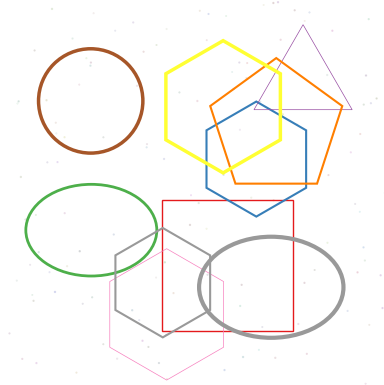[{"shape": "square", "thickness": 1, "radius": 0.85, "center": [0.59, 0.31]}, {"shape": "hexagon", "thickness": 1.5, "radius": 0.75, "center": [0.666, 0.587]}, {"shape": "oval", "thickness": 2, "radius": 0.85, "center": [0.237, 0.402]}, {"shape": "triangle", "thickness": 0.5, "radius": 0.74, "center": [0.787, 0.789]}, {"shape": "pentagon", "thickness": 1.5, "radius": 0.9, "center": [0.718, 0.669]}, {"shape": "hexagon", "thickness": 2.5, "radius": 0.86, "center": [0.58, 0.723]}, {"shape": "circle", "thickness": 2.5, "radius": 0.68, "center": [0.236, 0.738]}, {"shape": "hexagon", "thickness": 0.5, "radius": 0.85, "center": [0.433, 0.183]}, {"shape": "hexagon", "thickness": 1.5, "radius": 0.71, "center": [0.423, 0.266]}, {"shape": "oval", "thickness": 3, "radius": 0.94, "center": [0.705, 0.254]}]